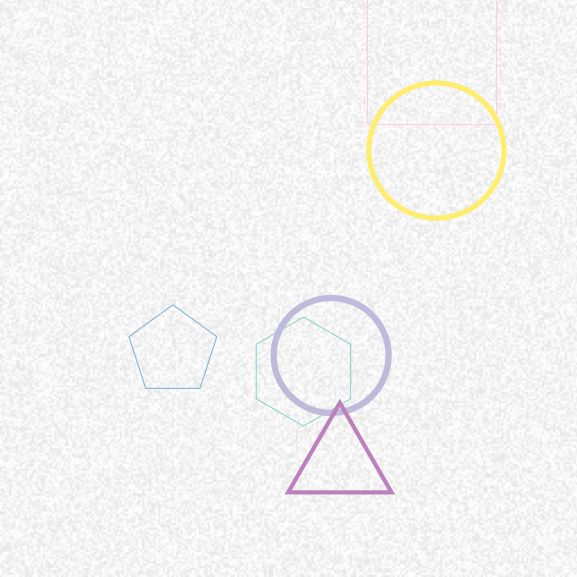[{"shape": "hexagon", "thickness": 0.5, "radius": 0.47, "center": [0.525, 0.356]}, {"shape": "circle", "thickness": 3, "radius": 0.5, "center": [0.573, 0.384]}, {"shape": "pentagon", "thickness": 0.5, "radius": 0.4, "center": [0.299, 0.391]}, {"shape": "square", "thickness": 0.5, "radius": 0.56, "center": [0.747, 0.897]}, {"shape": "triangle", "thickness": 2, "radius": 0.52, "center": [0.588, 0.198]}, {"shape": "circle", "thickness": 2.5, "radius": 0.59, "center": [0.756, 0.738]}]